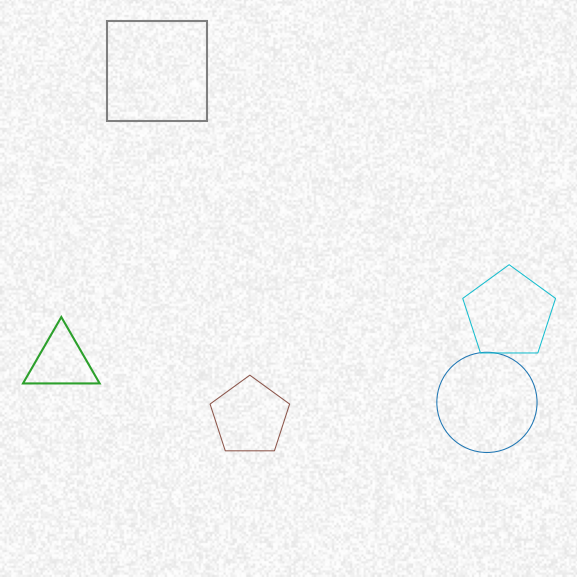[{"shape": "circle", "thickness": 0.5, "radius": 0.43, "center": [0.843, 0.302]}, {"shape": "triangle", "thickness": 1, "radius": 0.38, "center": [0.106, 0.374]}, {"shape": "pentagon", "thickness": 0.5, "radius": 0.36, "center": [0.433, 0.277]}, {"shape": "square", "thickness": 1, "radius": 0.43, "center": [0.272, 0.877]}, {"shape": "pentagon", "thickness": 0.5, "radius": 0.42, "center": [0.882, 0.456]}]